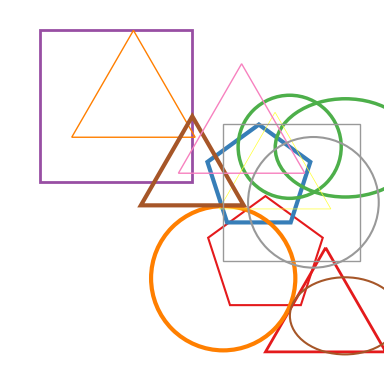[{"shape": "pentagon", "thickness": 1.5, "radius": 0.78, "center": [0.689, 0.334]}, {"shape": "triangle", "thickness": 2, "radius": 0.9, "center": [0.846, 0.176]}, {"shape": "pentagon", "thickness": 3, "radius": 0.7, "center": [0.672, 0.536]}, {"shape": "oval", "thickness": 2.5, "radius": 0.91, "center": [0.897, 0.616]}, {"shape": "circle", "thickness": 2.5, "radius": 0.67, "center": [0.752, 0.619]}, {"shape": "square", "thickness": 2, "radius": 0.99, "center": [0.301, 0.724]}, {"shape": "triangle", "thickness": 1, "radius": 0.93, "center": [0.347, 0.736]}, {"shape": "circle", "thickness": 3, "radius": 0.94, "center": [0.58, 0.277]}, {"shape": "triangle", "thickness": 0.5, "radius": 0.84, "center": [0.714, 0.541]}, {"shape": "oval", "thickness": 1.5, "radius": 0.72, "center": [0.896, 0.18]}, {"shape": "triangle", "thickness": 3, "radius": 0.77, "center": [0.499, 0.544]}, {"shape": "triangle", "thickness": 1, "radius": 0.95, "center": [0.628, 0.645]}, {"shape": "square", "thickness": 1, "radius": 0.89, "center": [0.757, 0.5]}, {"shape": "circle", "thickness": 1.5, "radius": 0.85, "center": [0.814, 0.474]}]